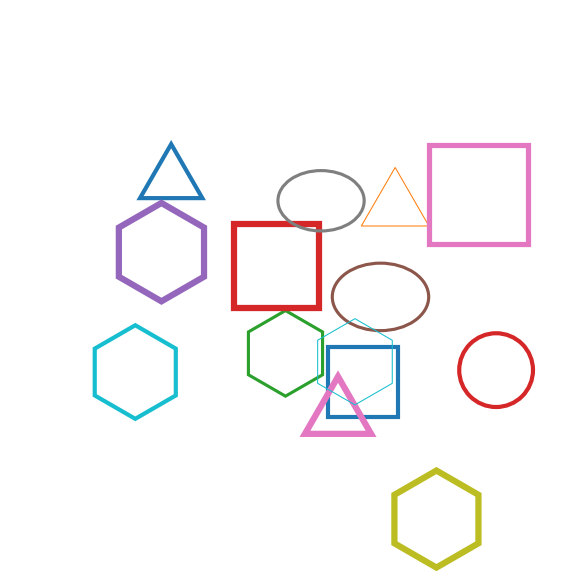[{"shape": "square", "thickness": 2, "radius": 0.3, "center": [0.629, 0.338]}, {"shape": "triangle", "thickness": 2, "radius": 0.31, "center": [0.296, 0.687]}, {"shape": "triangle", "thickness": 0.5, "radius": 0.34, "center": [0.684, 0.642]}, {"shape": "hexagon", "thickness": 1.5, "radius": 0.37, "center": [0.494, 0.387]}, {"shape": "square", "thickness": 3, "radius": 0.36, "center": [0.479, 0.538]}, {"shape": "circle", "thickness": 2, "radius": 0.32, "center": [0.859, 0.358]}, {"shape": "hexagon", "thickness": 3, "radius": 0.43, "center": [0.28, 0.563]}, {"shape": "oval", "thickness": 1.5, "radius": 0.42, "center": [0.659, 0.485]}, {"shape": "triangle", "thickness": 3, "radius": 0.33, "center": [0.585, 0.281]}, {"shape": "square", "thickness": 2.5, "radius": 0.43, "center": [0.828, 0.662]}, {"shape": "oval", "thickness": 1.5, "radius": 0.37, "center": [0.556, 0.651]}, {"shape": "hexagon", "thickness": 3, "radius": 0.42, "center": [0.756, 0.1]}, {"shape": "hexagon", "thickness": 0.5, "radius": 0.37, "center": [0.615, 0.373]}, {"shape": "hexagon", "thickness": 2, "radius": 0.41, "center": [0.234, 0.355]}]